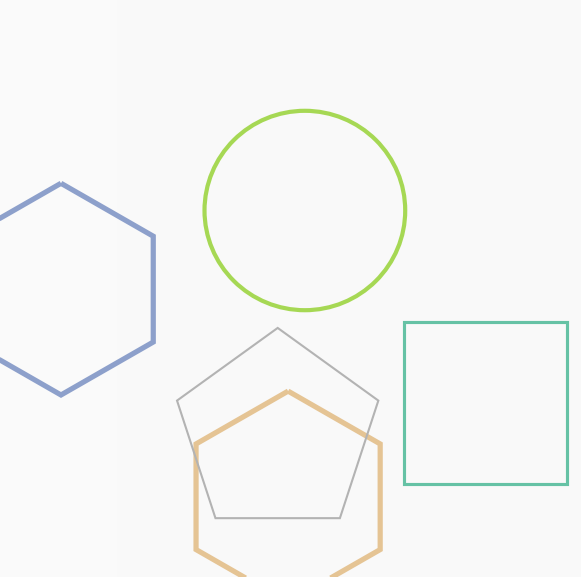[{"shape": "square", "thickness": 1.5, "radius": 0.7, "center": [0.835, 0.301]}, {"shape": "hexagon", "thickness": 2.5, "radius": 0.92, "center": [0.105, 0.498]}, {"shape": "circle", "thickness": 2, "radius": 0.86, "center": [0.524, 0.635]}, {"shape": "hexagon", "thickness": 2.5, "radius": 0.91, "center": [0.496, 0.139]}, {"shape": "pentagon", "thickness": 1, "radius": 0.91, "center": [0.478, 0.249]}]